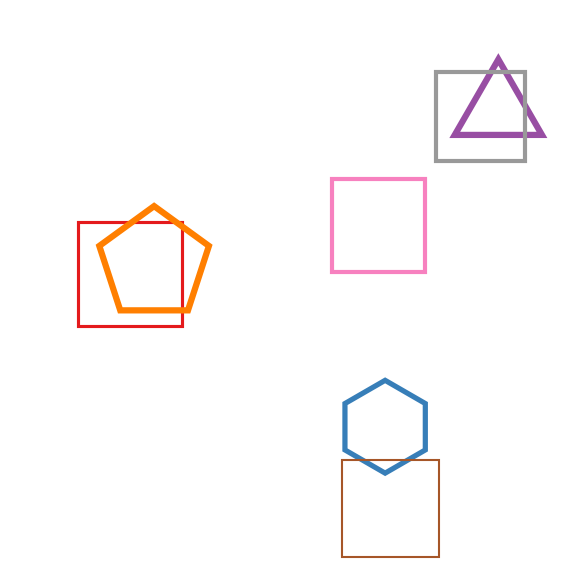[{"shape": "square", "thickness": 1.5, "radius": 0.45, "center": [0.225, 0.525]}, {"shape": "hexagon", "thickness": 2.5, "radius": 0.4, "center": [0.667, 0.26]}, {"shape": "triangle", "thickness": 3, "radius": 0.44, "center": [0.863, 0.809]}, {"shape": "pentagon", "thickness": 3, "radius": 0.5, "center": [0.267, 0.542]}, {"shape": "square", "thickness": 1, "radius": 0.42, "center": [0.676, 0.119]}, {"shape": "square", "thickness": 2, "radius": 0.4, "center": [0.655, 0.609]}, {"shape": "square", "thickness": 2, "radius": 0.39, "center": [0.832, 0.797]}]